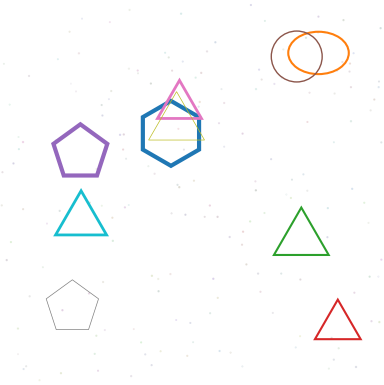[{"shape": "hexagon", "thickness": 3, "radius": 0.42, "center": [0.444, 0.654]}, {"shape": "oval", "thickness": 1.5, "radius": 0.39, "center": [0.827, 0.863]}, {"shape": "triangle", "thickness": 1.5, "radius": 0.41, "center": [0.783, 0.379]}, {"shape": "triangle", "thickness": 1.5, "radius": 0.34, "center": [0.877, 0.153]}, {"shape": "pentagon", "thickness": 3, "radius": 0.37, "center": [0.209, 0.604]}, {"shape": "circle", "thickness": 1, "radius": 0.33, "center": [0.771, 0.853]}, {"shape": "triangle", "thickness": 2, "radius": 0.33, "center": [0.466, 0.725]}, {"shape": "pentagon", "thickness": 0.5, "radius": 0.36, "center": [0.188, 0.202]}, {"shape": "triangle", "thickness": 0.5, "radius": 0.42, "center": [0.459, 0.678]}, {"shape": "triangle", "thickness": 2, "radius": 0.38, "center": [0.211, 0.428]}]